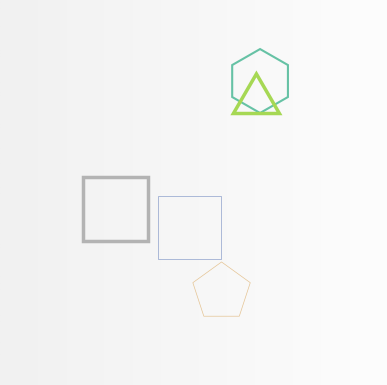[{"shape": "hexagon", "thickness": 1.5, "radius": 0.42, "center": [0.671, 0.79]}, {"shape": "square", "thickness": 0.5, "radius": 0.41, "center": [0.489, 0.41]}, {"shape": "triangle", "thickness": 2.5, "radius": 0.34, "center": [0.662, 0.739]}, {"shape": "pentagon", "thickness": 0.5, "radius": 0.39, "center": [0.572, 0.242]}, {"shape": "square", "thickness": 2.5, "radius": 0.42, "center": [0.298, 0.456]}]